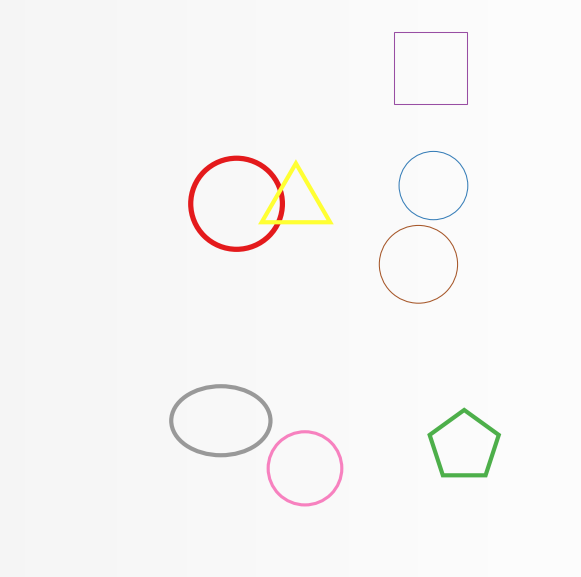[{"shape": "circle", "thickness": 2.5, "radius": 0.39, "center": [0.407, 0.646]}, {"shape": "circle", "thickness": 0.5, "radius": 0.3, "center": [0.746, 0.678]}, {"shape": "pentagon", "thickness": 2, "radius": 0.31, "center": [0.799, 0.227]}, {"shape": "square", "thickness": 0.5, "radius": 0.31, "center": [0.741, 0.881]}, {"shape": "triangle", "thickness": 2, "radius": 0.34, "center": [0.509, 0.648]}, {"shape": "circle", "thickness": 0.5, "radius": 0.34, "center": [0.72, 0.541]}, {"shape": "circle", "thickness": 1.5, "radius": 0.32, "center": [0.525, 0.188]}, {"shape": "oval", "thickness": 2, "radius": 0.43, "center": [0.38, 0.271]}]